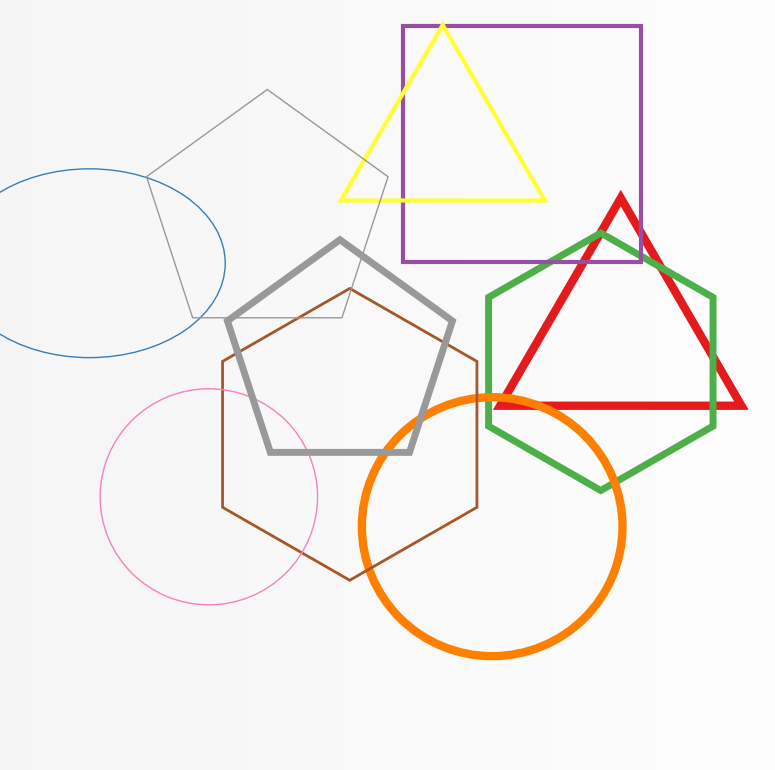[{"shape": "triangle", "thickness": 3, "radius": 0.9, "center": [0.801, 0.563]}, {"shape": "oval", "thickness": 0.5, "radius": 0.88, "center": [0.115, 0.658]}, {"shape": "hexagon", "thickness": 2.5, "radius": 0.84, "center": [0.775, 0.53]}, {"shape": "square", "thickness": 1.5, "radius": 0.77, "center": [0.673, 0.813]}, {"shape": "circle", "thickness": 3, "radius": 0.84, "center": [0.635, 0.316]}, {"shape": "triangle", "thickness": 1.5, "radius": 0.76, "center": [0.571, 0.816]}, {"shape": "hexagon", "thickness": 1, "radius": 0.95, "center": [0.451, 0.436]}, {"shape": "circle", "thickness": 0.5, "radius": 0.7, "center": [0.269, 0.355]}, {"shape": "pentagon", "thickness": 2.5, "radius": 0.76, "center": [0.439, 0.536]}, {"shape": "pentagon", "thickness": 0.5, "radius": 0.82, "center": [0.345, 0.72]}]